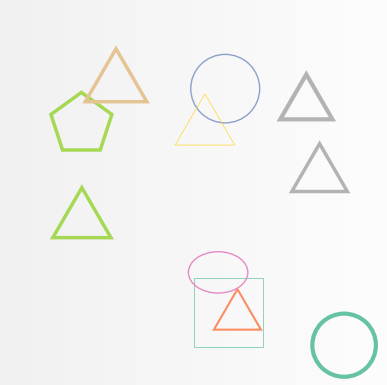[{"shape": "square", "thickness": 0.5, "radius": 0.45, "center": [0.59, 0.189]}, {"shape": "circle", "thickness": 3, "radius": 0.41, "center": [0.888, 0.103]}, {"shape": "triangle", "thickness": 1.5, "radius": 0.35, "center": [0.613, 0.179]}, {"shape": "circle", "thickness": 1, "radius": 0.44, "center": [0.581, 0.77]}, {"shape": "oval", "thickness": 1, "radius": 0.38, "center": [0.563, 0.292]}, {"shape": "triangle", "thickness": 2.5, "radius": 0.43, "center": [0.211, 0.426]}, {"shape": "pentagon", "thickness": 2.5, "radius": 0.41, "center": [0.21, 0.677]}, {"shape": "triangle", "thickness": 0.5, "radius": 0.44, "center": [0.529, 0.668]}, {"shape": "triangle", "thickness": 2.5, "radius": 0.46, "center": [0.299, 0.782]}, {"shape": "triangle", "thickness": 2.5, "radius": 0.41, "center": [0.825, 0.544]}, {"shape": "triangle", "thickness": 3, "radius": 0.39, "center": [0.79, 0.729]}]